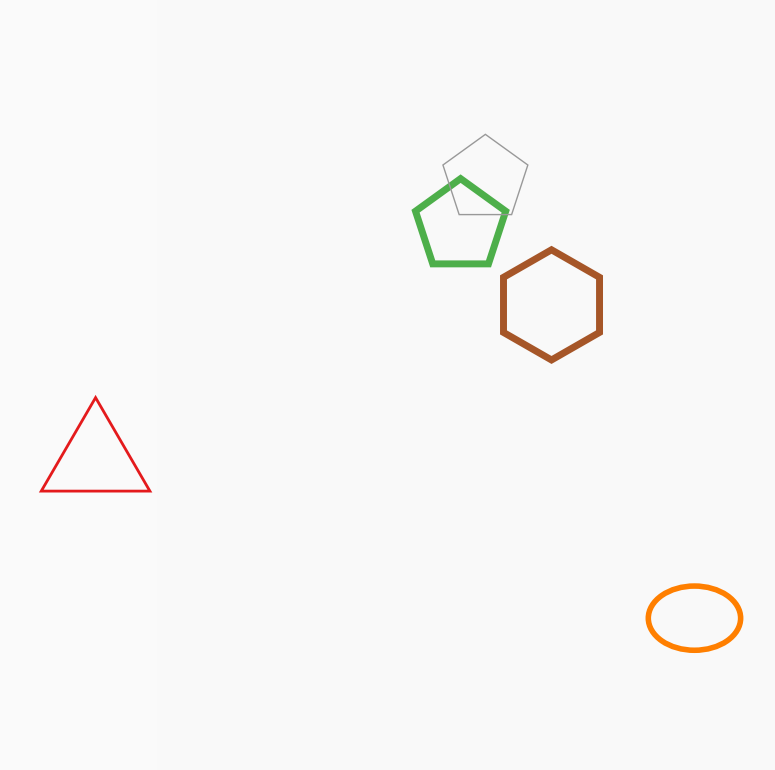[{"shape": "triangle", "thickness": 1, "radius": 0.4, "center": [0.123, 0.403]}, {"shape": "pentagon", "thickness": 2.5, "radius": 0.31, "center": [0.594, 0.707]}, {"shape": "oval", "thickness": 2, "radius": 0.3, "center": [0.896, 0.197]}, {"shape": "hexagon", "thickness": 2.5, "radius": 0.36, "center": [0.712, 0.604]}, {"shape": "pentagon", "thickness": 0.5, "radius": 0.29, "center": [0.626, 0.768]}]